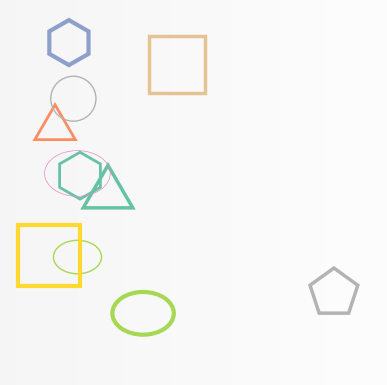[{"shape": "triangle", "thickness": 2.5, "radius": 0.37, "center": [0.279, 0.497]}, {"shape": "hexagon", "thickness": 2, "radius": 0.3, "center": [0.206, 0.544]}, {"shape": "triangle", "thickness": 2, "radius": 0.3, "center": [0.142, 0.668]}, {"shape": "hexagon", "thickness": 3, "radius": 0.29, "center": [0.178, 0.889]}, {"shape": "oval", "thickness": 0.5, "radius": 0.42, "center": [0.2, 0.549]}, {"shape": "oval", "thickness": 3, "radius": 0.4, "center": [0.369, 0.186]}, {"shape": "oval", "thickness": 1, "radius": 0.31, "center": [0.2, 0.332]}, {"shape": "square", "thickness": 3, "radius": 0.4, "center": [0.126, 0.336]}, {"shape": "square", "thickness": 2.5, "radius": 0.37, "center": [0.457, 0.833]}, {"shape": "pentagon", "thickness": 2.5, "radius": 0.32, "center": [0.862, 0.239]}, {"shape": "circle", "thickness": 1, "radius": 0.29, "center": [0.189, 0.744]}]